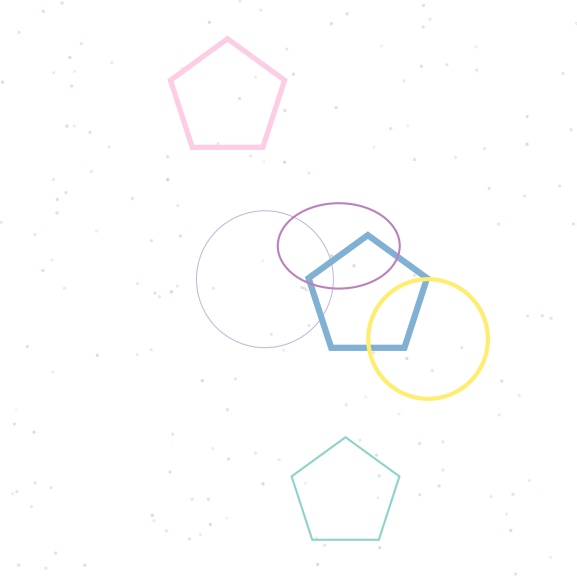[{"shape": "pentagon", "thickness": 1, "radius": 0.49, "center": [0.598, 0.144]}, {"shape": "circle", "thickness": 0.5, "radius": 0.59, "center": [0.459, 0.516]}, {"shape": "pentagon", "thickness": 3, "radius": 0.54, "center": [0.637, 0.484]}, {"shape": "pentagon", "thickness": 2.5, "radius": 0.52, "center": [0.394, 0.828]}, {"shape": "oval", "thickness": 1, "radius": 0.53, "center": [0.587, 0.573]}, {"shape": "circle", "thickness": 2, "radius": 0.52, "center": [0.741, 0.412]}]